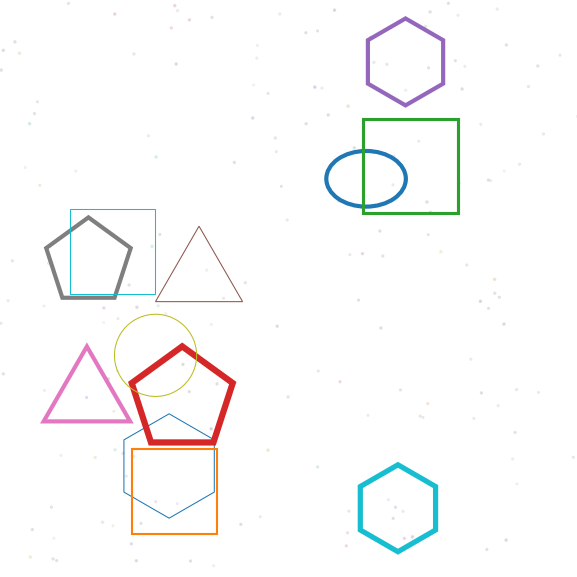[{"shape": "oval", "thickness": 2, "radius": 0.34, "center": [0.634, 0.69]}, {"shape": "hexagon", "thickness": 0.5, "radius": 0.45, "center": [0.293, 0.192]}, {"shape": "square", "thickness": 1, "radius": 0.37, "center": [0.302, 0.149]}, {"shape": "square", "thickness": 1.5, "radius": 0.41, "center": [0.711, 0.711]}, {"shape": "pentagon", "thickness": 3, "radius": 0.46, "center": [0.316, 0.307]}, {"shape": "hexagon", "thickness": 2, "radius": 0.38, "center": [0.702, 0.892]}, {"shape": "triangle", "thickness": 0.5, "radius": 0.44, "center": [0.345, 0.52]}, {"shape": "triangle", "thickness": 2, "radius": 0.43, "center": [0.15, 0.313]}, {"shape": "pentagon", "thickness": 2, "radius": 0.38, "center": [0.153, 0.546]}, {"shape": "circle", "thickness": 0.5, "radius": 0.36, "center": [0.269, 0.384]}, {"shape": "square", "thickness": 0.5, "radius": 0.37, "center": [0.195, 0.563]}, {"shape": "hexagon", "thickness": 2.5, "radius": 0.38, "center": [0.689, 0.119]}]